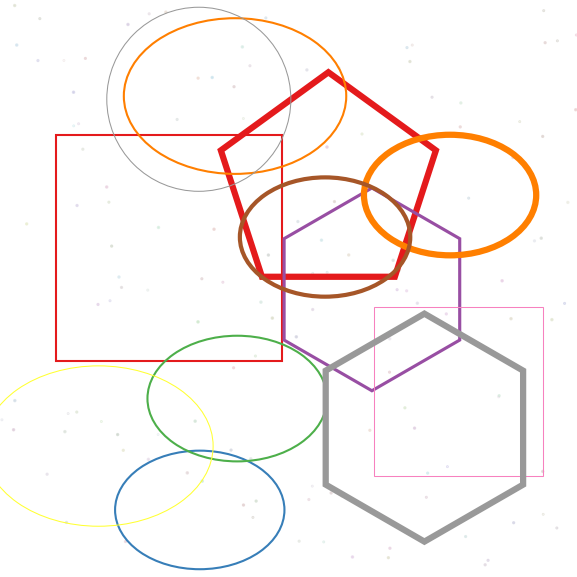[{"shape": "square", "thickness": 1, "radius": 0.98, "center": [0.293, 0.57]}, {"shape": "pentagon", "thickness": 3, "radius": 0.98, "center": [0.569, 0.678]}, {"shape": "oval", "thickness": 1, "radius": 0.73, "center": [0.346, 0.116]}, {"shape": "oval", "thickness": 1, "radius": 0.78, "center": [0.411, 0.309]}, {"shape": "hexagon", "thickness": 1.5, "radius": 0.88, "center": [0.644, 0.498]}, {"shape": "oval", "thickness": 1, "radius": 0.96, "center": [0.407, 0.833]}, {"shape": "oval", "thickness": 3, "radius": 0.75, "center": [0.779, 0.661]}, {"shape": "oval", "thickness": 0.5, "radius": 0.99, "center": [0.171, 0.227]}, {"shape": "oval", "thickness": 2, "radius": 0.74, "center": [0.563, 0.589]}, {"shape": "square", "thickness": 0.5, "radius": 0.73, "center": [0.794, 0.321]}, {"shape": "hexagon", "thickness": 3, "radius": 0.99, "center": [0.735, 0.259]}, {"shape": "circle", "thickness": 0.5, "radius": 0.8, "center": [0.344, 0.827]}]